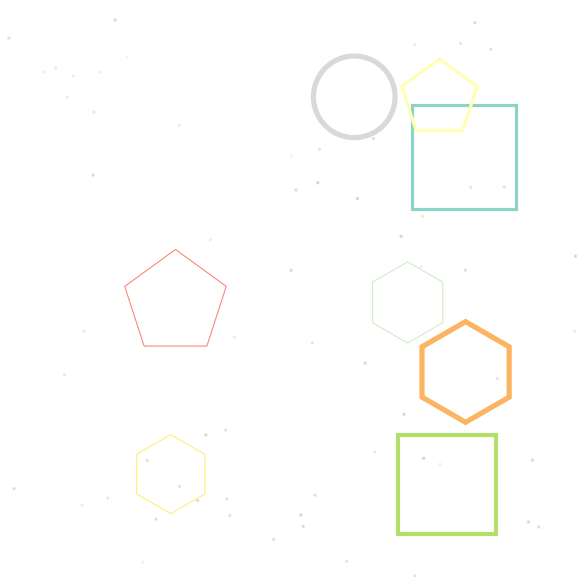[{"shape": "square", "thickness": 1.5, "radius": 0.45, "center": [0.803, 0.727]}, {"shape": "pentagon", "thickness": 1.5, "radius": 0.34, "center": [0.761, 0.828]}, {"shape": "pentagon", "thickness": 0.5, "radius": 0.46, "center": [0.304, 0.475]}, {"shape": "hexagon", "thickness": 2.5, "radius": 0.44, "center": [0.806, 0.355]}, {"shape": "square", "thickness": 2, "radius": 0.43, "center": [0.774, 0.16]}, {"shape": "circle", "thickness": 2.5, "radius": 0.35, "center": [0.613, 0.831]}, {"shape": "hexagon", "thickness": 0.5, "radius": 0.35, "center": [0.706, 0.475]}, {"shape": "hexagon", "thickness": 0.5, "radius": 0.34, "center": [0.296, 0.178]}]